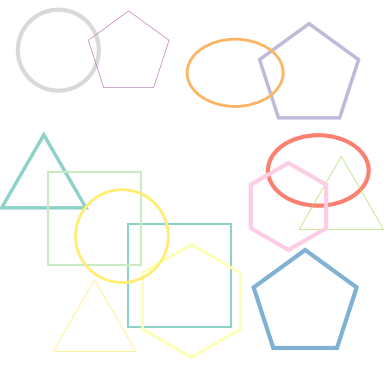[{"shape": "triangle", "thickness": 2.5, "radius": 0.63, "center": [0.114, 0.523]}, {"shape": "square", "thickness": 1.5, "radius": 0.67, "center": [0.467, 0.285]}, {"shape": "hexagon", "thickness": 2, "radius": 0.73, "center": [0.497, 0.218]}, {"shape": "pentagon", "thickness": 2.5, "radius": 0.68, "center": [0.803, 0.803]}, {"shape": "oval", "thickness": 3, "radius": 0.65, "center": [0.827, 0.557]}, {"shape": "pentagon", "thickness": 3, "radius": 0.7, "center": [0.793, 0.21]}, {"shape": "oval", "thickness": 2, "radius": 0.62, "center": [0.611, 0.811]}, {"shape": "triangle", "thickness": 0.5, "radius": 0.63, "center": [0.887, 0.467]}, {"shape": "hexagon", "thickness": 3, "radius": 0.56, "center": [0.749, 0.464]}, {"shape": "circle", "thickness": 3, "radius": 0.53, "center": [0.152, 0.87]}, {"shape": "pentagon", "thickness": 0.5, "radius": 0.55, "center": [0.334, 0.861]}, {"shape": "square", "thickness": 1.5, "radius": 0.6, "center": [0.247, 0.433]}, {"shape": "triangle", "thickness": 0.5, "radius": 0.62, "center": [0.246, 0.149]}, {"shape": "circle", "thickness": 2, "radius": 0.6, "center": [0.317, 0.387]}]